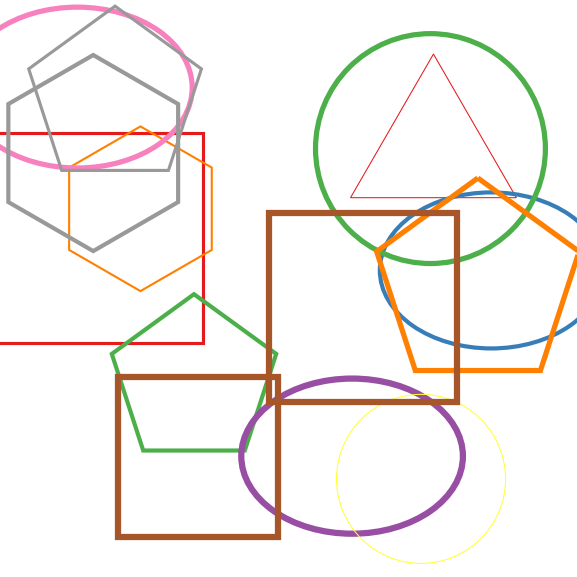[{"shape": "square", "thickness": 1.5, "radius": 0.91, "center": [0.169, 0.588]}, {"shape": "triangle", "thickness": 0.5, "radius": 0.83, "center": [0.751, 0.74]}, {"shape": "oval", "thickness": 2, "radius": 0.96, "center": [0.851, 0.531]}, {"shape": "circle", "thickness": 2.5, "radius": 1.0, "center": [0.745, 0.742]}, {"shape": "pentagon", "thickness": 2, "radius": 0.75, "center": [0.336, 0.34]}, {"shape": "oval", "thickness": 3, "radius": 0.96, "center": [0.61, 0.209]}, {"shape": "pentagon", "thickness": 2.5, "radius": 0.92, "center": [0.827, 0.507]}, {"shape": "hexagon", "thickness": 1, "radius": 0.71, "center": [0.243, 0.638]}, {"shape": "circle", "thickness": 0.5, "radius": 0.73, "center": [0.729, 0.17]}, {"shape": "square", "thickness": 3, "radius": 0.69, "center": [0.343, 0.208]}, {"shape": "square", "thickness": 3, "radius": 0.82, "center": [0.628, 0.466]}, {"shape": "oval", "thickness": 2.5, "radius": 0.99, "center": [0.134, 0.848]}, {"shape": "hexagon", "thickness": 2, "radius": 0.85, "center": [0.161, 0.734]}, {"shape": "pentagon", "thickness": 1.5, "radius": 0.79, "center": [0.199, 0.831]}]